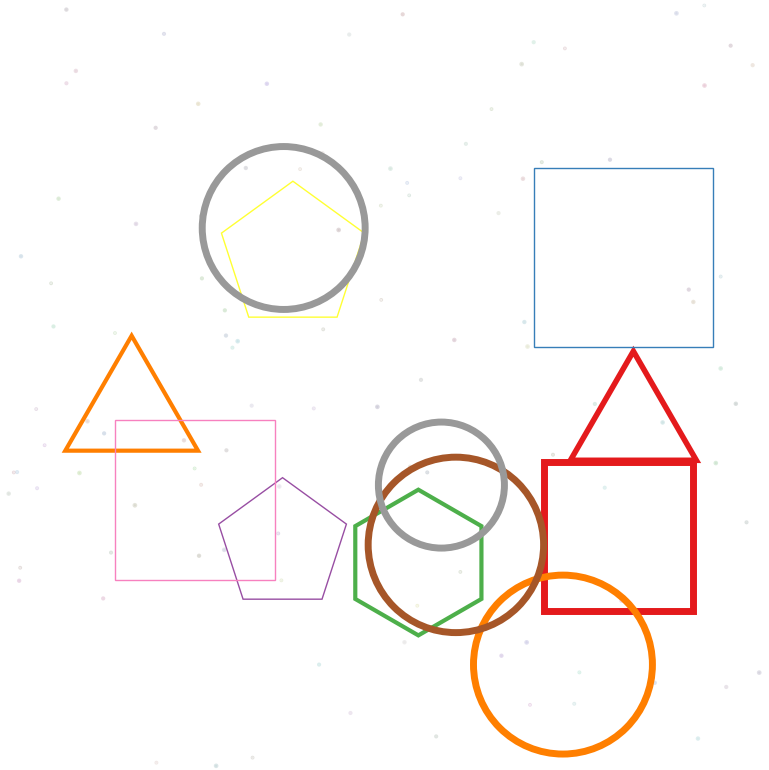[{"shape": "square", "thickness": 2.5, "radius": 0.48, "center": [0.803, 0.304]}, {"shape": "triangle", "thickness": 2, "radius": 0.47, "center": [0.823, 0.449]}, {"shape": "square", "thickness": 0.5, "radius": 0.58, "center": [0.809, 0.666]}, {"shape": "hexagon", "thickness": 1.5, "radius": 0.47, "center": [0.543, 0.269]}, {"shape": "pentagon", "thickness": 0.5, "radius": 0.44, "center": [0.367, 0.292]}, {"shape": "circle", "thickness": 2.5, "radius": 0.58, "center": [0.731, 0.137]}, {"shape": "triangle", "thickness": 1.5, "radius": 0.5, "center": [0.171, 0.464]}, {"shape": "pentagon", "thickness": 0.5, "radius": 0.49, "center": [0.38, 0.667]}, {"shape": "circle", "thickness": 2.5, "radius": 0.57, "center": [0.592, 0.292]}, {"shape": "square", "thickness": 0.5, "radius": 0.52, "center": [0.253, 0.351]}, {"shape": "circle", "thickness": 2.5, "radius": 0.53, "center": [0.368, 0.704]}, {"shape": "circle", "thickness": 2.5, "radius": 0.41, "center": [0.573, 0.37]}]